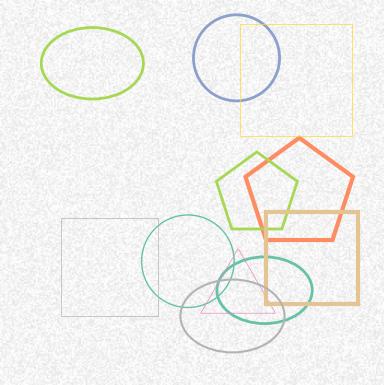[{"shape": "oval", "thickness": 2, "radius": 0.62, "center": [0.687, 0.246]}, {"shape": "circle", "thickness": 1, "radius": 0.6, "center": [0.488, 0.321]}, {"shape": "pentagon", "thickness": 3, "radius": 0.73, "center": [0.777, 0.495]}, {"shape": "circle", "thickness": 2, "radius": 0.56, "center": [0.614, 0.85]}, {"shape": "triangle", "thickness": 0.5, "radius": 0.56, "center": [0.619, 0.243]}, {"shape": "oval", "thickness": 2, "radius": 0.66, "center": [0.24, 0.836]}, {"shape": "pentagon", "thickness": 2, "radius": 0.55, "center": [0.667, 0.495]}, {"shape": "square", "thickness": 0.5, "radius": 0.73, "center": [0.769, 0.792]}, {"shape": "square", "thickness": 3, "radius": 0.6, "center": [0.81, 0.329]}, {"shape": "oval", "thickness": 1.5, "radius": 0.68, "center": [0.604, 0.179]}, {"shape": "square", "thickness": 0.5, "radius": 0.64, "center": [0.284, 0.306]}]